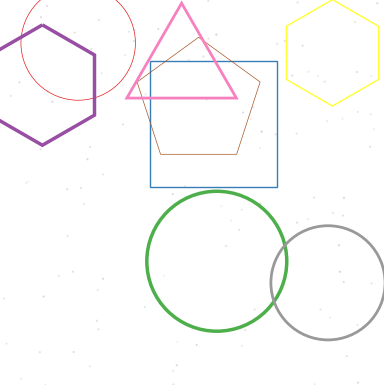[{"shape": "circle", "thickness": 0.5, "radius": 0.74, "center": [0.203, 0.888]}, {"shape": "square", "thickness": 1, "radius": 0.82, "center": [0.555, 0.677]}, {"shape": "circle", "thickness": 2.5, "radius": 0.91, "center": [0.563, 0.321]}, {"shape": "hexagon", "thickness": 2.5, "radius": 0.78, "center": [0.11, 0.779]}, {"shape": "hexagon", "thickness": 1, "radius": 0.69, "center": [0.864, 0.863]}, {"shape": "pentagon", "thickness": 0.5, "radius": 0.84, "center": [0.516, 0.735]}, {"shape": "triangle", "thickness": 2, "radius": 0.82, "center": [0.472, 0.827]}, {"shape": "circle", "thickness": 2, "radius": 0.74, "center": [0.852, 0.265]}]